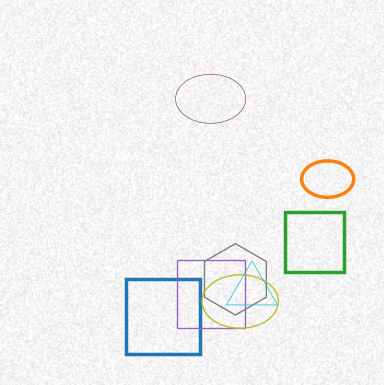[{"shape": "square", "thickness": 2.5, "radius": 0.48, "center": [0.423, 0.178]}, {"shape": "oval", "thickness": 2.5, "radius": 0.34, "center": [0.851, 0.535]}, {"shape": "square", "thickness": 2.5, "radius": 0.39, "center": [0.818, 0.372]}, {"shape": "square", "thickness": 1, "radius": 0.44, "center": [0.549, 0.236]}, {"shape": "oval", "thickness": 0.5, "radius": 0.46, "center": [0.547, 0.743]}, {"shape": "hexagon", "thickness": 1, "radius": 0.46, "center": [0.611, 0.274]}, {"shape": "oval", "thickness": 1, "radius": 0.5, "center": [0.624, 0.217]}, {"shape": "triangle", "thickness": 0.5, "radius": 0.38, "center": [0.655, 0.246]}]